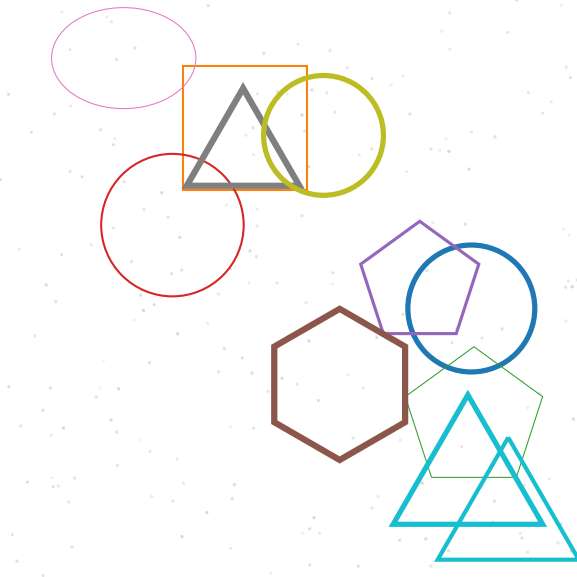[{"shape": "circle", "thickness": 2.5, "radius": 0.55, "center": [0.816, 0.465]}, {"shape": "square", "thickness": 1, "radius": 0.54, "center": [0.423, 0.777]}, {"shape": "pentagon", "thickness": 0.5, "radius": 0.62, "center": [0.821, 0.274]}, {"shape": "circle", "thickness": 1, "radius": 0.62, "center": [0.299, 0.609]}, {"shape": "pentagon", "thickness": 1.5, "radius": 0.54, "center": [0.727, 0.508]}, {"shape": "hexagon", "thickness": 3, "radius": 0.65, "center": [0.588, 0.333]}, {"shape": "oval", "thickness": 0.5, "radius": 0.62, "center": [0.214, 0.898]}, {"shape": "triangle", "thickness": 3, "radius": 0.56, "center": [0.421, 0.734]}, {"shape": "circle", "thickness": 2.5, "radius": 0.52, "center": [0.56, 0.765]}, {"shape": "triangle", "thickness": 2, "radius": 0.71, "center": [0.88, 0.101]}, {"shape": "triangle", "thickness": 2.5, "radius": 0.75, "center": [0.81, 0.166]}]